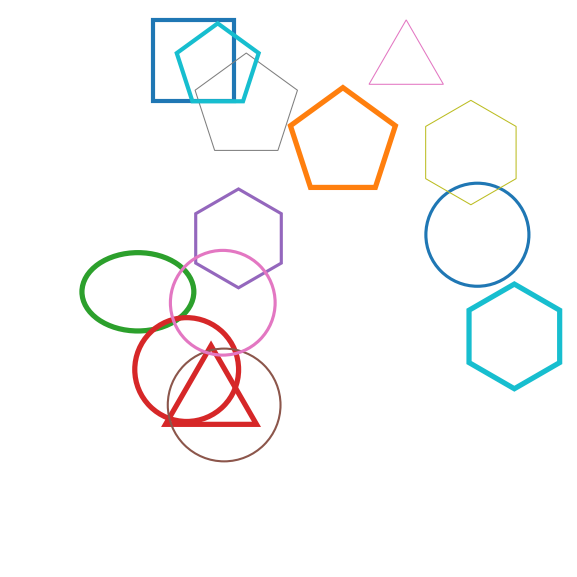[{"shape": "square", "thickness": 2, "radius": 0.35, "center": [0.336, 0.895]}, {"shape": "circle", "thickness": 1.5, "radius": 0.45, "center": [0.827, 0.593]}, {"shape": "pentagon", "thickness": 2.5, "radius": 0.48, "center": [0.594, 0.752]}, {"shape": "oval", "thickness": 2.5, "radius": 0.48, "center": [0.239, 0.494]}, {"shape": "circle", "thickness": 2.5, "radius": 0.45, "center": [0.323, 0.359]}, {"shape": "triangle", "thickness": 2.5, "radius": 0.45, "center": [0.365, 0.31]}, {"shape": "hexagon", "thickness": 1.5, "radius": 0.43, "center": [0.413, 0.586]}, {"shape": "circle", "thickness": 1, "radius": 0.49, "center": [0.388, 0.298]}, {"shape": "circle", "thickness": 1.5, "radius": 0.45, "center": [0.386, 0.475]}, {"shape": "triangle", "thickness": 0.5, "radius": 0.37, "center": [0.703, 0.89]}, {"shape": "pentagon", "thickness": 0.5, "radius": 0.47, "center": [0.426, 0.814]}, {"shape": "hexagon", "thickness": 0.5, "radius": 0.45, "center": [0.815, 0.735]}, {"shape": "hexagon", "thickness": 2.5, "radius": 0.45, "center": [0.891, 0.417]}, {"shape": "pentagon", "thickness": 2, "radius": 0.37, "center": [0.377, 0.884]}]